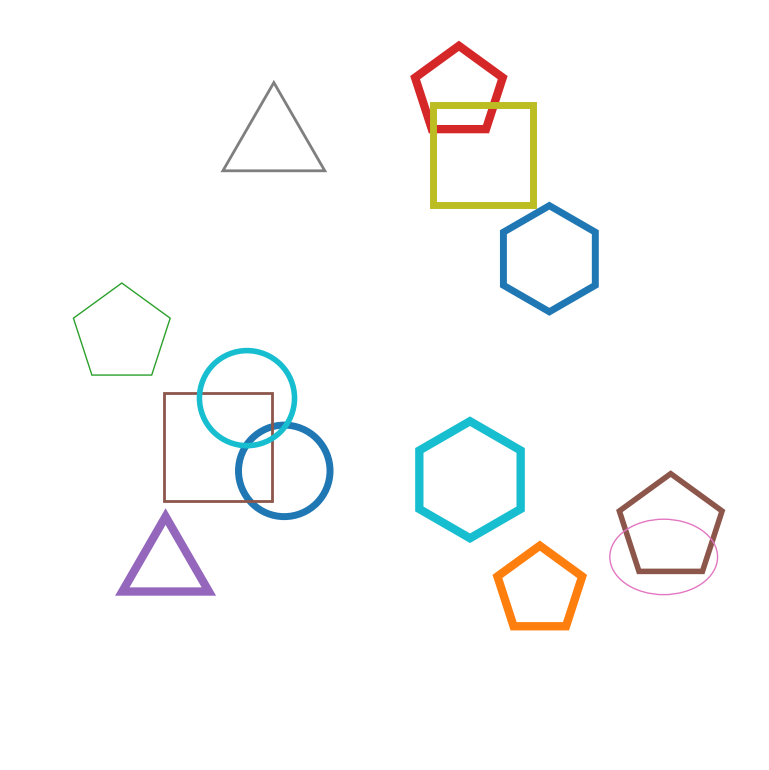[{"shape": "hexagon", "thickness": 2.5, "radius": 0.34, "center": [0.713, 0.664]}, {"shape": "circle", "thickness": 2.5, "radius": 0.3, "center": [0.369, 0.388]}, {"shape": "pentagon", "thickness": 3, "radius": 0.29, "center": [0.701, 0.233]}, {"shape": "pentagon", "thickness": 0.5, "radius": 0.33, "center": [0.158, 0.566]}, {"shape": "pentagon", "thickness": 3, "radius": 0.3, "center": [0.596, 0.881]}, {"shape": "triangle", "thickness": 3, "radius": 0.32, "center": [0.215, 0.264]}, {"shape": "square", "thickness": 1, "radius": 0.35, "center": [0.283, 0.42]}, {"shape": "pentagon", "thickness": 2, "radius": 0.35, "center": [0.871, 0.315]}, {"shape": "oval", "thickness": 0.5, "radius": 0.35, "center": [0.862, 0.277]}, {"shape": "triangle", "thickness": 1, "radius": 0.38, "center": [0.356, 0.816]}, {"shape": "square", "thickness": 2.5, "radius": 0.33, "center": [0.627, 0.799]}, {"shape": "circle", "thickness": 2, "radius": 0.31, "center": [0.321, 0.483]}, {"shape": "hexagon", "thickness": 3, "radius": 0.38, "center": [0.61, 0.377]}]